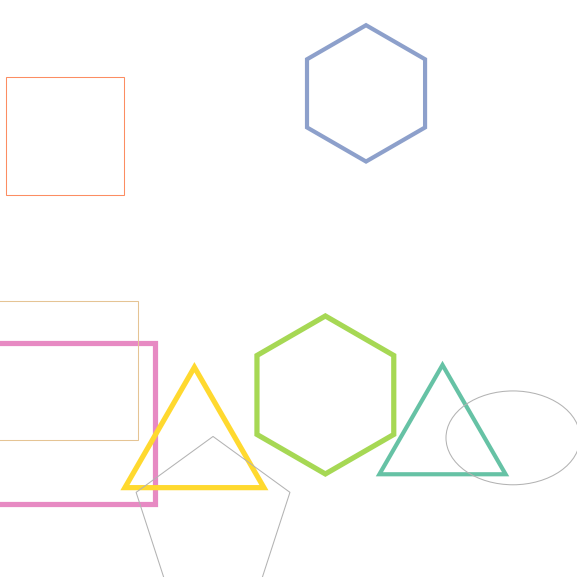[{"shape": "triangle", "thickness": 2, "radius": 0.63, "center": [0.766, 0.241]}, {"shape": "square", "thickness": 0.5, "radius": 0.51, "center": [0.113, 0.764]}, {"shape": "hexagon", "thickness": 2, "radius": 0.59, "center": [0.634, 0.837]}, {"shape": "square", "thickness": 2.5, "radius": 0.7, "center": [0.129, 0.266]}, {"shape": "hexagon", "thickness": 2.5, "radius": 0.68, "center": [0.563, 0.315]}, {"shape": "triangle", "thickness": 2.5, "radius": 0.69, "center": [0.337, 0.224]}, {"shape": "square", "thickness": 0.5, "radius": 0.6, "center": [0.119, 0.358]}, {"shape": "oval", "thickness": 0.5, "radius": 0.58, "center": [0.888, 0.241]}, {"shape": "pentagon", "thickness": 0.5, "radius": 0.7, "center": [0.369, 0.103]}]